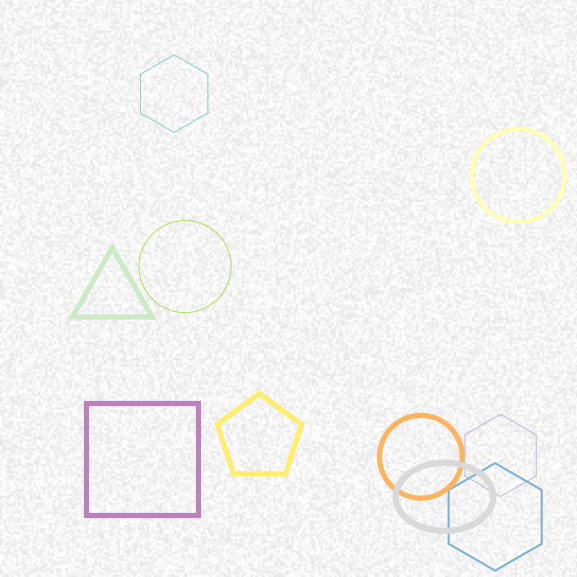[{"shape": "hexagon", "thickness": 0.5, "radius": 0.34, "center": [0.302, 0.837]}, {"shape": "circle", "thickness": 2, "radius": 0.4, "center": [0.898, 0.695]}, {"shape": "hexagon", "thickness": 0.5, "radius": 0.36, "center": [0.867, 0.211]}, {"shape": "hexagon", "thickness": 1, "radius": 0.47, "center": [0.857, 0.104]}, {"shape": "circle", "thickness": 2.5, "radius": 0.36, "center": [0.729, 0.208]}, {"shape": "circle", "thickness": 0.5, "radius": 0.4, "center": [0.321, 0.537]}, {"shape": "oval", "thickness": 3, "radius": 0.42, "center": [0.77, 0.139]}, {"shape": "square", "thickness": 2.5, "radius": 0.48, "center": [0.246, 0.204]}, {"shape": "triangle", "thickness": 2.5, "radius": 0.4, "center": [0.195, 0.49]}, {"shape": "pentagon", "thickness": 2.5, "radius": 0.38, "center": [0.449, 0.241]}]